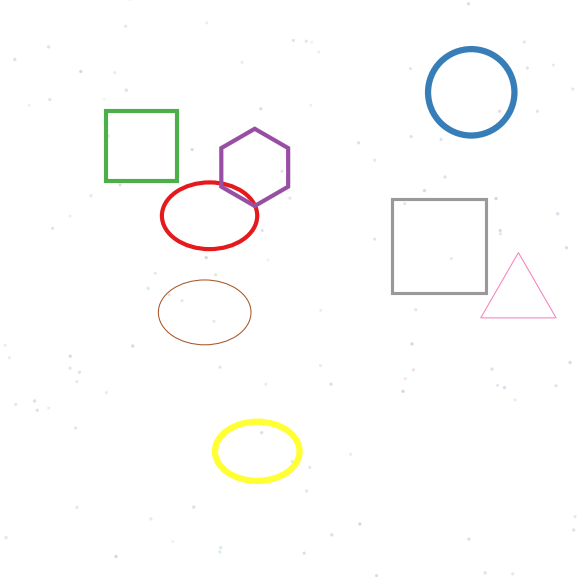[{"shape": "oval", "thickness": 2, "radius": 0.41, "center": [0.363, 0.626]}, {"shape": "circle", "thickness": 3, "radius": 0.37, "center": [0.816, 0.839]}, {"shape": "square", "thickness": 2, "radius": 0.31, "center": [0.245, 0.747]}, {"shape": "hexagon", "thickness": 2, "radius": 0.33, "center": [0.441, 0.709]}, {"shape": "oval", "thickness": 3, "radius": 0.37, "center": [0.445, 0.218]}, {"shape": "oval", "thickness": 0.5, "radius": 0.4, "center": [0.354, 0.458]}, {"shape": "triangle", "thickness": 0.5, "radius": 0.38, "center": [0.898, 0.486]}, {"shape": "square", "thickness": 1.5, "radius": 0.41, "center": [0.761, 0.573]}]